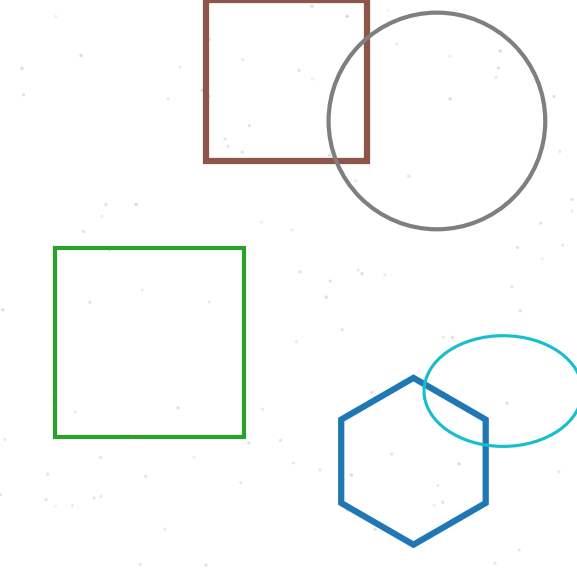[{"shape": "hexagon", "thickness": 3, "radius": 0.72, "center": [0.716, 0.2]}, {"shape": "square", "thickness": 2, "radius": 0.82, "center": [0.259, 0.406]}, {"shape": "square", "thickness": 3, "radius": 0.7, "center": [0.497, 0.86]}, {"shape": "circle", "thickness": 2, "radius": 0.94, "center": [0.757, 0.79]}, {"shape": "oval", "thickness": 1.5, "radius": 0.68, "center": [0.871, 0.322]}]